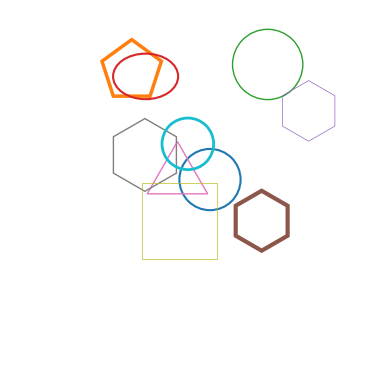[{"shape": "circle", "thickness": 1.5, "radius": 0.4, "center": [0.545, 0.534]}, {"shape": "pentagon", "thickness": 2.5, "radius": 0.41, "center": [0.342, 0.816]}, {"shape": "circle", "thickness": 1, "radius": 0.46, "center": [0.695, 0.833]}, {"shape": "oval", "thickness": 1.5, "radius": 0.42, "center": [0.378, 0.802]}, {"shape": "hexagon", "thickness": 0.5, "radius": 0.39, "center": [0.802, 0.712]}, {"shape": "hexagon", "thickness": 3, "radius": 0.39, "center": [0.68, 0.427]}, {"shape": "triangle", "thickness": 1, "radius": 0.45, "center": [0.461, 0.542]}, {"shape": "hexagon", "thickness": 1, "radius": 0.47, "center": [0.376, 0.598]}, {"shape": "square", "thickness": 0.5, "radius": 0.49, "center": [0.467, 0.426]}, {"shape": "circle", "thickness": 2, "radius": 0.34, "center": [0.488, 0.626]}]